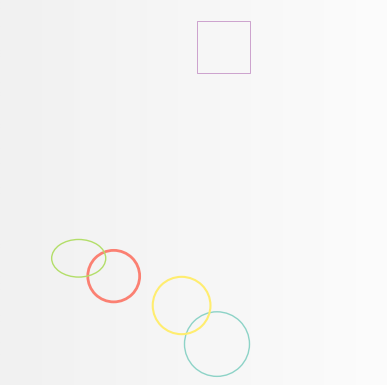[{"shape": "circle", "thickness": 1, "radius": 0.42, "center": [0.56, 0.106]}, {"shape": "circle", "thickness": 2, "radius": 0.33, "center": [0.293, 0.283]}, {"shape": "oval", "thickness": 1, "radius": 0.35, "center": [0.203, 0.329]}, {"shape": "square", "thickness": 0.5, "radius": 0.34, "center": [0.576, 0.878]}, {"shape": "circle", "thickness": 1.5, "radius": 0.37, "center": [0.469, 0.206]}]